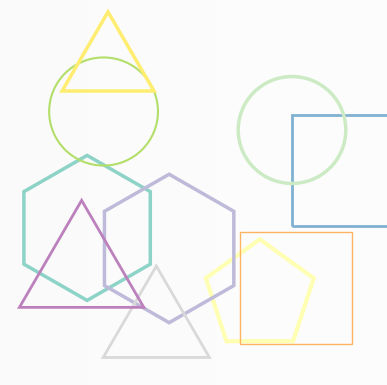[{"shape": "hexagon", "thickness": 2.5, "radius": 0.94, "center": [0.225, 0.408]}, {"shape": "pentagon", "thickness": 3, "radius": 0.73, "center": [0.67, 0.232]}, {"shape": "hexagon", "thickness": 2.5, "radius": 0.96, "center": [0.437, 0.355]}, {"shape": "square", "thickness": 2, "radius": 0.72, "center": [0.896, 0.557]}, {"shape": "square", "thickness": 1, "radius": 0.73, "center": [0.764, 0.251]}, {"shape": "circle", "thickness": 1.5, "radius": 0.7, "center": [0.267, 0.71]}, {"shape": "triangle", "thickness": 2, "radius": 0.79, "center": [0.403, 0.151]}, {"shape": "triangle", "thickness": 2, "radius": 0.93, "center": [0.211, 0.294]}, {"shape": "circle", "thickness": 2.5, "radius": 0.69, "center": [0.754, 0.662]}, {"shape": "triangle", "thickness": 2.5, "radius": 0.68, "center": [0.279, 0.832]}]